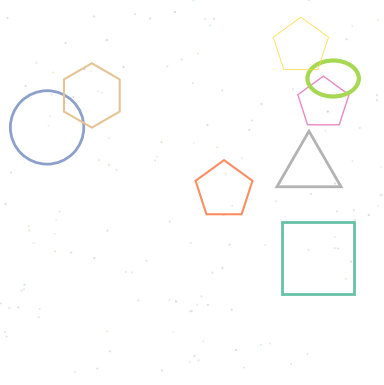[{"shape": "square", "thickness": 2, "radius": 0.47, "center": [0.825, 0.329]}, {"shape": "pentagon", "thickness": 1.5, "radius": 0.39, "center": [0.582, 0.506]}, {"shape": "circle", "thickness": 2, "radius": 0.48, "center": [0.122, 0.669]}, {"shape": "pentagon", "thickness": 1, "radius": 0.35, "center": [0.84, 0.732]}, {"shape": "oval", "thickness": 3, "radius": 0.33, "center": [0.865, 0.796]}, {"shape": "pentagon", "thickness": 0.5, "radius": 0.38, "center": [0.781, 0.88]}, {"shape": "hexagon", "thickness": 1.5, "radius": 0.42, "center": [0.239, 0.752]}, {"shape": "triangle", "thickness": 2, "radius": 0.48, "center": [0.803, 0.563]}]